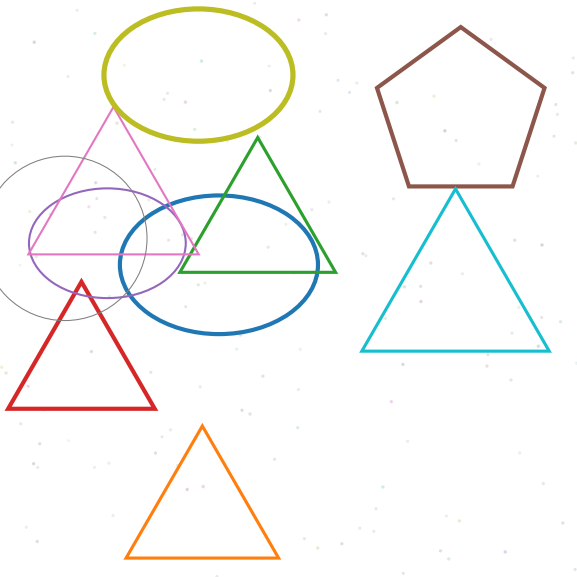[{"shape": "oval", "thickness": 2, "radius": 0.86, "center": [0.379, 0.541]}, {"shape": "triangle", "thickness": 1.5, "radius": 0.76, "center": [0.35, 0.109]}, {"shape": "triangle", "thickness": 1.5, "radius": 0.78, "center": [0.446, 0.605]}, {"shape": "triangle", "thickness": 2, "radius": 0.73, "center": [0.141, 0.365]}, {"shape": "oval", "thickness": 1, "radius": 0.68, "center": [0.186, 0.578]}, {"shape": "pentagon", "thickness": 2, "radius": 0.76, "center": [0.798, 0.8]}, {"shape": "triangle", "thickness": 1, "radius": 0.85, "center": [0.197, 0.644]}, {"shape": "circle", "thickness": 0.5, "radius": 0.71, "center": [0.112, 0.586]}, {"shape": "oval", "thickness": 2.5, "radius": 0.82, "center": [0.344, 0.869]}, {"shape": "triangle", "thickness": 1.5, "radius": 0.94, "center": [0.789, 0.485]}]